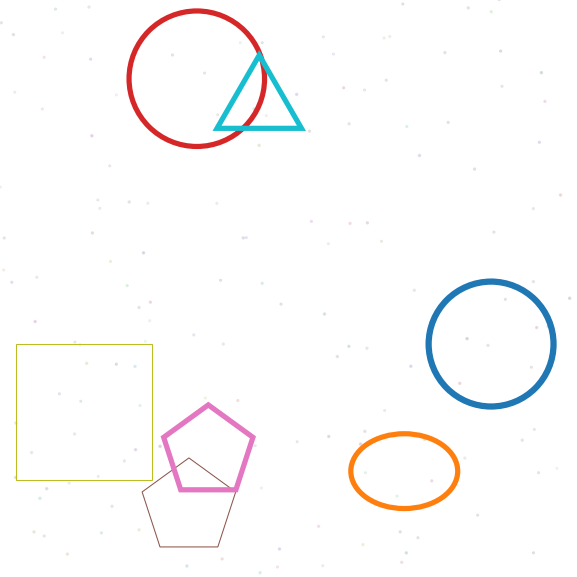[{"shape": "circle", "thickness": 3, "radius": 0.54, "center": [0.85, 0.403]}, {"shape": "oval", "thickness": 2.5, "radius": 0.46, "center": [0.7, 0.183]}, {"shape": "circle", "thickness": 2.5, "radius": 0.59, "center": [0.341, 0.863]}, {"shape": "pentagon", "thickness": 0.5, "radius": 0.43, "center": [0.327, 0.121]}, {"shape": "pentagon", "thickness": 2.5, "radius": 0.41, "center": [0.361, 0.217]}, {"shape": "square", "thickness": 0.5, "radius": 0.59, "center": [0.146, 0.286]}, {"shape": "triangle", "thickness": 2.5, "radius": 0.42, "center": [0.449, 0.819]}]